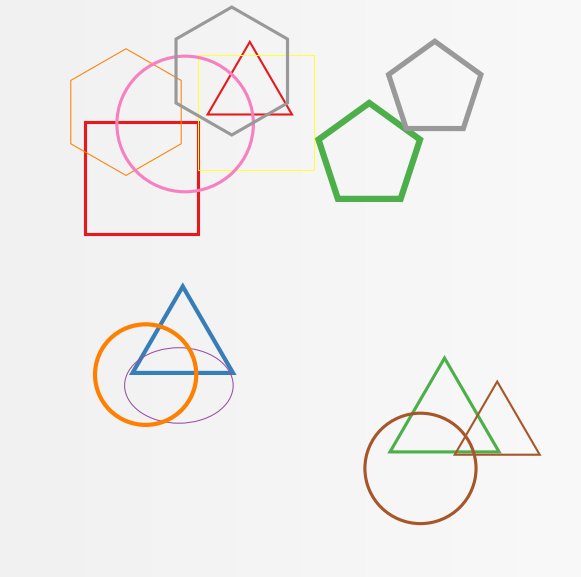[{"shape": "square", "thickness": 1.5, "radius": 0.48, "center": [0.244, 0.691]}, {"shape": "triangle", "thickness": 1, "radius": 0.42, "center": [0.43, 0.843]}, {"shape": "triangle", "thickness": 2, "radius": 0.5, "center": [0.314, 0.403]}, {"shape": "pentagon", "thickness": 3, "radius": 0.46, "center": [0.635, 0.729]}, {"shape": "triangle", "thickness": 1.5, "radius": 0.54, "center": [0.765, 0.271]}, {"shape": "oval", "thickness": 0.5, "radius": 0.47, "center": [0.308, 0.332]}, {"shape": "hexagon", "thickness": 0.5, "radius": 0.55, "center": [0.217, 0.805]}, {"shape": "circle", "thickness": 2, "radius": 0.44, "center": [0.251, 0.35]}, {"shape": "square", "thickness": 0.5, "radius": 0.5, "center": [0.44, 0.804]}, {"shape": "circle", "thickness": 1.5, "radius": 0.48, "center": [0.723, 0.188]}, {"shape": "triangle", "thickness": 1, "radius": 0.42, "center": [0.855, 0.254]}, {"shape": "circle", "thickness": 1.5, "radius": 0.59, "center": [0.319, 0.784]}, {"shape": "pentagon", "thickness": 2.5, "radius": 0.42, "center": [0.748, 0.844]}, {"shape": "hexagon", "thickness": 1.5, "radius": 0.55, "center": [0.399, 0.876]}]